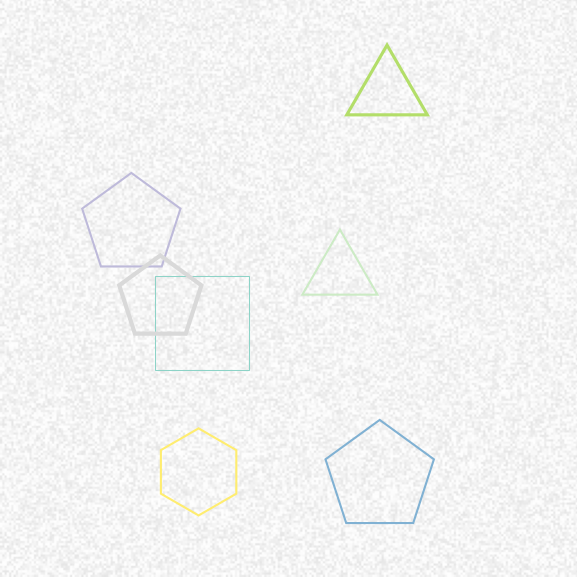[{"shape": "square", "thickness": 0.5, "radius": 0.41, "center": [0.35, 0.44]}, {"shape": "pentagon", "thickness": 1, "radius": 0.45, "center": [0.227, 0.61]}, {"shape": "pentagon", "thickness": 1, "radius": 0.49, "center": [0.657, 0.173]}, {"shape": "triangle", "thickness": 1.5, "radius": 0.4, "center": [0.67, 0.841]}, {"shape": "pentagon", "thickness": 2, "radius": 0.37, "center": [0.278, 0.482]}, {"shape": "triangle", "thickness": 1, "radius": 0.38, "center": [0.589, 0.526]}, {"shape": "hexagon", "thickness": 1, "radius": 0.38, "center": [0.344, 0.182]}]